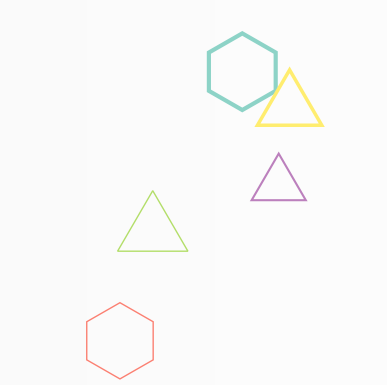[{"shape": "hexagon", "thickness": 3, "radius": 0.5, "center": [0.625, 0.814]}, {"shape": "hexagon", "thickness": 1, "radius": 0.49, "center": [0.31, 0.115]}, {"shape": "triangle", "thickness": 1, "radius": 0.52, "center": [0.394, 0.4]}, {"shape": "triangle", "thickness": 1.5, "radius": 0.4, "center": [0.719, 0.52]}, {"shape": "triangle", "thickness": 2.5, "radius": 0.48, "center": [0.747, 0.723]}]